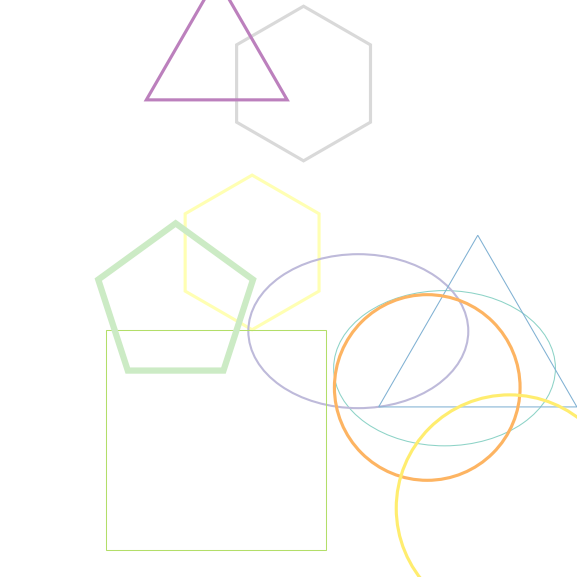[{"shape": "oval", "thickness": 0.5, "radius": 0.96, "center": [0.77, 0.362]}, {"shape": "hexagon", "thickness": 1.5, "radius": 0.67, "center": [0.437, 0.562]}, {"shape": "oval", "thickness": 1, "radius": 0.95, "center": [0.62, 0.426]}, {"shape": "triangle", "thickness": 0.5, "radius": 0.99, "center": [0.827, 0.394]}, {"shape": "circle", "thickness": 1.5, "radius": 0.8, "center": [0.74, 0.328]}, {"shape": "square", "thickness": 0.5, "radius": 0.95, "center": [0.374, 0.237]}, {"shape": "hexagon", "thickness": 1.5, "radius": 0.67, "center": [0.526, 0.855]}, {"shape": "triangle", "thickness": 1.5, "radius": 0.7, "center": [0.375, 0.897]}, {"shape": "pentagon", "thickness": 3, "radius": 0.7, "center": [0.304, 0.471]}, {"shape": "circle", "thickness": 1.5, "radius": 0.98, "center": [0.882, 0.119]}]